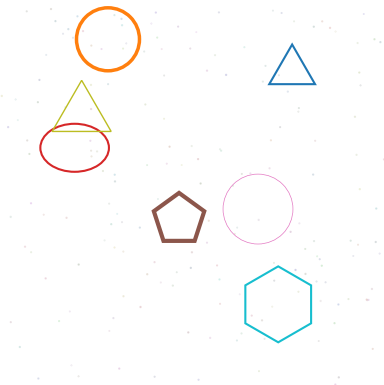[{"shape": "triangle", "thickness": 1.5, "radius": 0.34, "center": [0.759, 0.816]}, {"shape": "circle", "thickness": 2.5, "radius": 0.41, "center": [0.28, 0.898]}, {"shape": "oval", "thickness": 1.5, "radius": 0.45, "center": [0.194, 0.616]}, {"shape": "pentagon", "thickness": 3, "radius": 0.34, "center": [0.465, 0.43]}, {"shape": "circle", "thickness": 0.5, "radius": 0.45, "center": [0.67, 0.457]}, {"shape": "triangle", "thickness": 1, "radius": 0.44, "center": [0.212, 0.703]}, {"shape": "hexagon", "thickness": 1.5, "radius": 0.49, "center": [0.723, 0.21]}]